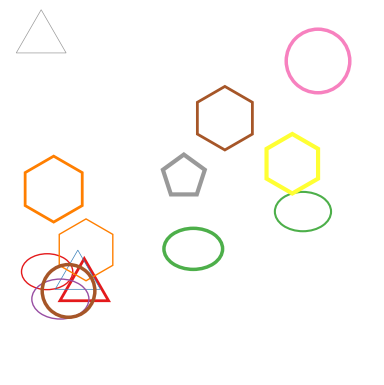[{"shape": "triangle", "thickness": 2, "radius": 0.36, "center": [0.219, 0.255]}, {"shape": "oval", "thickness": 1, "radius": 0.33, "center": [0.122, 0.294]}, {"shape": "triangle", "thickness": 0.5, "radius": 0.34, "center": [0.202, 0.282]}, {"shape": "oval", "thickness": 1.5, "radius": 0.36, "center": [0.787, 0.45]}, {"shape": "oval", "thickness": 2.5, "radius": 0.38, "center": [0.502, 0.354]}, {"shape": "oval", "thickness": 1, "radius": 0.37, "center": [0.157, 0.223]}, {"shape": "hexagon", "thickness": 1, "radius": 0.4, "center": [0.223, 0.351]}, {"shape": "hexagon", "thickness": 2, "radius": 0.43, "center": [0.139, 0.509]}, {"shape": "hexagon", "thickness": 3, "radius": 0.39, "center": [0.759, 0.575]}, {"shape": "hexagon", "thickness": 2, "radius": 0.41, "center": [0.584, 0.693]}, {"shape": "circle", "thickness": 2.5, "radius": 0.34, "center": [0.178, 0.244]}, {"shape": "circle", "thickness": 2.5, "radius": 0.41, "center": [0.826, 0.842]}, {"shape": "triangle", "thickness": 0.5, "radius": 0.37, "center": [0.107, 0.9]}, {"shape": "pentagon", "thickness": 3, "radius": 0.29, "center": [0.478, 0.541]}]